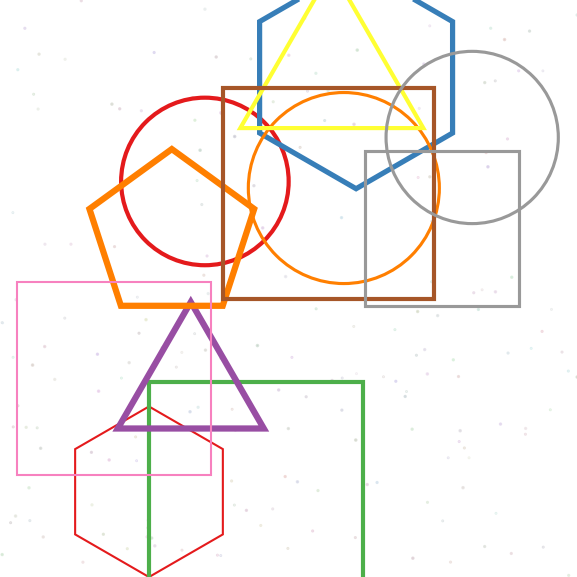[{"shape": "circle", "thickness": 2, "radius": 0.73, "center": [0.355, 0.685]}, {"shape": "hexagon", "thickness": 1, "radius": 0.74, "center": [0.258, 0.148]}, {"shape": "hexagon", "thickness": 2.5, "radius": 0.96, "center": [0.617, 0.865]}, {"shape": "square", "thickness": 2, "radius": 0.93, "center": [0.443, 0.152]}, {"shape": "triangle", "thickness": 3, "radius": 0.73, "center": [0.33, 0.33]}, {"shape": "pentagon", "thickness": 3, "radius": 0.75, "center": [0.298, 0.591]}, {"shape": "circle", "thickness": 1.5, "radius": 0.83, "center": [0.595, 0.674]}, {"shape": "triangle", "thickness": 2, "radius": 0.92, "center": [0.575, 0.869]}, {"shape": "square", "thickness": 2, "radius": 0.91, "center": [0.569, 0.663]}, {"shape": "square", "thickness": 1, "radius": 0.84, "center": [0.197, 0.344]}, {"shape": "circle", "thickness": 1.5, "radius": 0.75, "center": [0.818, 0.761]}, {"shape": "square", "thickness": 1.5, "radius": 0.67, "center": [0.765, 0.604]}]